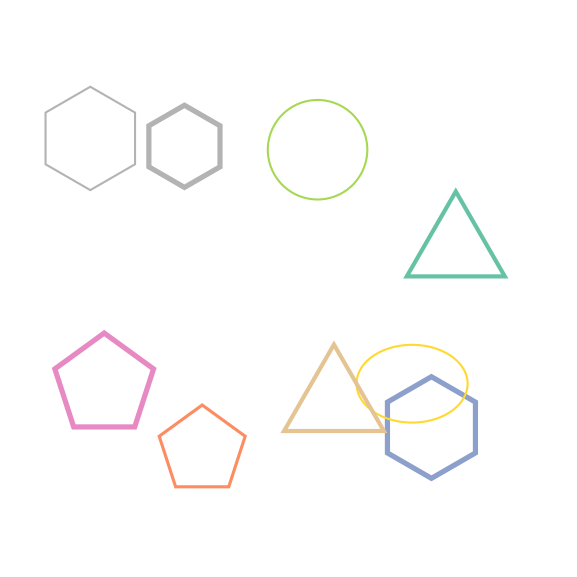[{"shape": "triangle", "thickness": 2, "radius": 0.49, "center": [0.789, 0.57]}, {"shape": "pentagon", "thickness": 1.5, "radius": 0.39, "center": [0.35, 0.22]}, {"shape": "hexagon", "thickness": 2.5, "radius": 0.44, "center": [0.747, 0.259]}, {"shape": "pentagon", "thickness": 2.5, "radius": 0.45, "center": [0.18, 0.333]}, {"shape": "circle", "thickness": 1, "radius": 0.43, "center": [0.55, 0.74]}, {"shape": "oval", "thickness": 1, "radius": 0.48, "center": [0.714, 0.335]}, {"shape": "triangle", "thickness": 2, "radius": 0.5, "center": [0.578, 0.303]}, {"shape": "hexagon", "thickness": 1, "radius": 0.45, "center": [0.156, 0.759]}, {"shape": "hexagon", "thickness": 2.5, "radius": 0.36, "center": [0.319, 0.746]}]